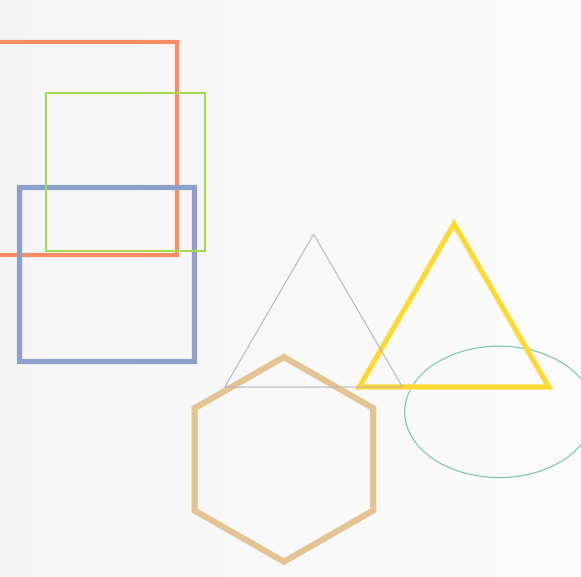[{"shape": "oval", "thickness": 0.5, "radius": 0.81, "center": [0.859, 0.286]}, {"shape": "square", "thickness": 2, "radius": 0.93, "center": [0.119, 0.742]}, {"shape": "square", "thickness": 2.5, "radius": 0.75, "center": [0.184, 0.525]}, {"shape": "square", "thickness": 1, "radius": 0.69, "center": [0.216, 0.701]}, {"shape": "triangle", "thickness": 2.5, "radius": 0.94, "center": [0.781, 0.423]}, {"shape": "hexagon", "thickness": 3, "radius": 0.89, "center": [0.488, 0.204]}, {"shape": "triangle", "thickness": 0.5, "radius": 0.88, "center": [0.54, 0.417]}]